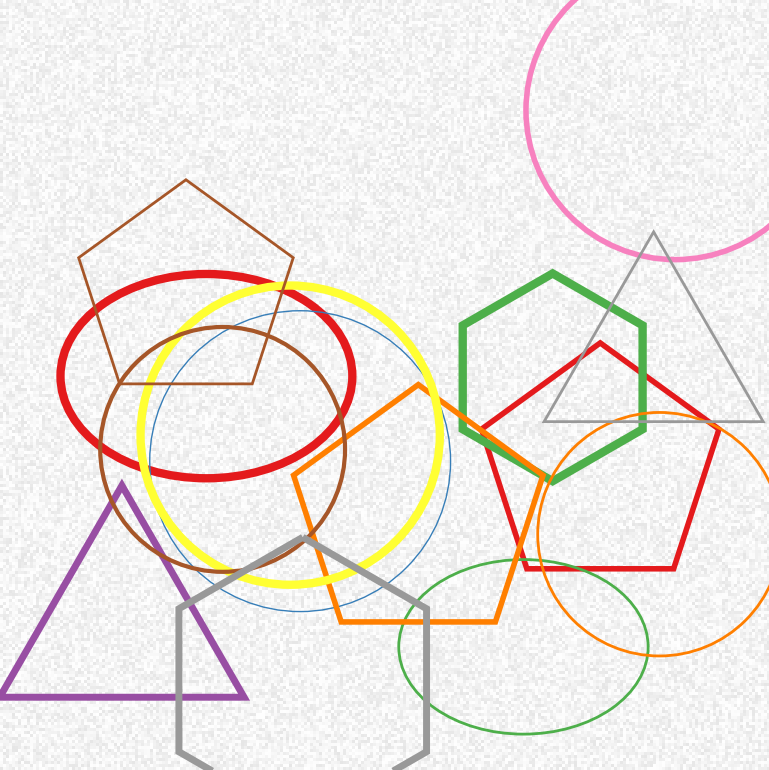[{"shape": "oval", "thickness": 3, "radius": 0.95, "center": [0.268, 0.512]}, {"shape": "pentagon", "thickness": 2, "radius": 0.81, "center": [0.78, 0.392]}, {"shape": "circle", "thickness": 0.5, "radius": 0.98, "center": [0.39, 0.401]}, {"shape": "hexagon", "thickness": 3, "radius": 0.67, "center": [0.718, 0.51]}, {"shape": "oval", "thickness": 1, "radius": 0.81, "center": [0.68, 0.16]}, {"shape": "triangle", "thickness": 2.5, "radius": 0.92, "center": [0.158, 0.186]}, {"shape": "pentagon", "thickness": 2, "radius": 0.85, "center": [0.543, 0.33]}, {"shape": "circle", "thickness": 1, "radius": 0.79, "center": [0.856, 0.306]}, {"shape": "circle", "thickness": 3, "radius": 0.97, "center": [0.377, 0.435]}, {"shape": "pentagon", "thickness": 1, "radius": 0.73, "center": [0.241, 0.62]}, {"shape": "circle", "thickness": 1.5, "radius": 0.79, "center": [0.289, 0.416]}, {"shape": "circle", "thickness": 2, "radius": 0.97, "center": [0.877, 0.857]}, {"shape": "triangle", "thickness": 1, "radius": 0.82, "center": [0.849, 0.535]}, {"shape": "hexagon", "thickness": 2.5, "radius": 0.93, "center": [0.393, 0.117]}]